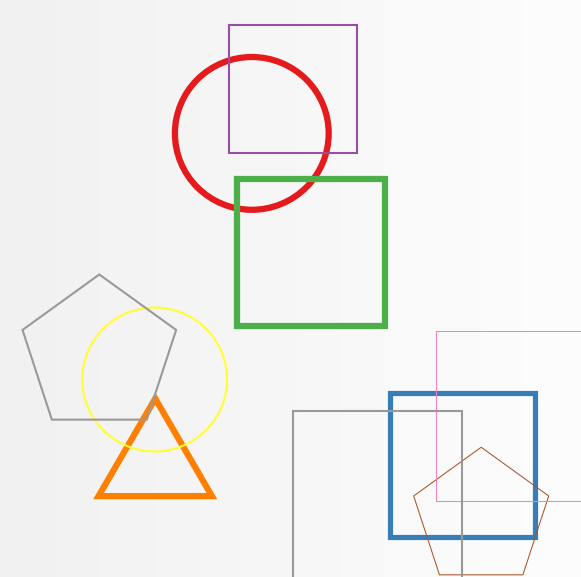[{"shape": "circle", "thickness": 3, "radius": 0.66, "center": [0.433, 0.768]}, {"shape": "square", "thickness": 2.5, "radius": 0.63, "center": [0.796, 0.194]}, {"shape": "square", "thickness": 3, "radius": 0.64, "center": [0.535, 0.562]}, {"shape": "square", "thickness": 1, "radius": 0.55, "center": [0.504, 0.845]}, {"shape": "triangle", "thickness": 3, "radius": 0.56, "center": [0.267, 0.196]}, {"shape": "circle", "thickness": 1, "radius": 0.62, "center": [0.266, 0.342]}, {"shape": "pentagon", "thickness": 0.5, "radius": 0.61, "center": [0.828, 0.103]}, {"shape": "square", "thickness": 0.5, "radius": 0.73, "center": [0.896, 0.279]}, {"shape": "pentagon", "thickness": 1, "radius": 0.69, "center": [0.171, 0.385]}, {"shape": "square", "thickness": 1, "radius": 0.73, "center": [0.649, 0.142]}]